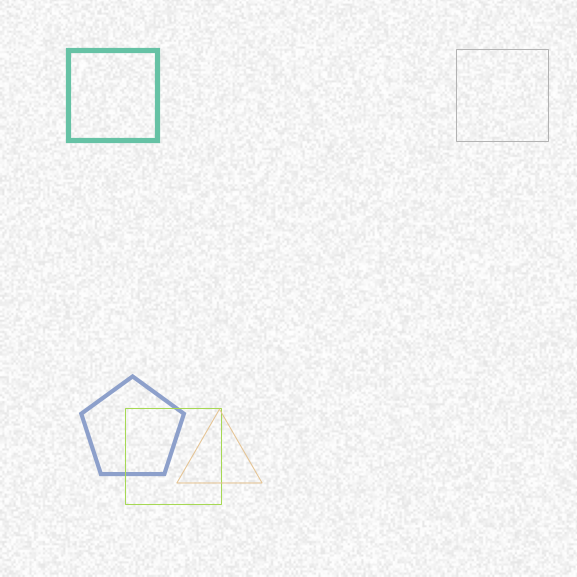[{"shape": "square", "thickness": 2.5, "radius": 0.39, "center": [0.195, 0.835]}, {"shape": "pentagon", "thickness": 2, "radius": 0.47, "center": [0.23, 0.254]}, {"shape": "square", "thickness": 0.5, "radius": 0.42, "center": [0.3, 0.209]}, {"shape": "triangle", "thickness": 0.5, "radius": 0.43, "center": [0.38, 0.205]}, {"shape": "square", "thickness": 0.5, "radius": 0.4, "center": [0.869, 0.835]}]